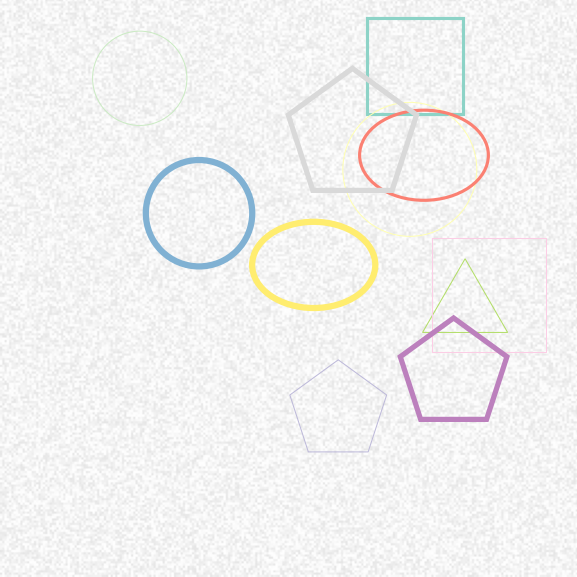[{"shape": "square", "thickness": 1.5, "radius": 0.41, "center": [0.718, 0.884]}, {"shape": "circle", "thickness": 0.5, "radius": 0.58, "center": [0.71, 0.706]}, {"shape": "pentagon", "thickness": 0.5, "radius": 0.44, "center": [0.586, 0.288]}, {"shape": "oval", "thickness": 1.5, "radius": 0.56, "center": [0.734, 0.73]}, {"shape": "circle", "thickness": 3, "radius": 0.46, "center": [0.345, 0.63]}, {"shape": "triangle", "thickness": 0.5, "radius": 0.43, "center": [0.805, 0.466]}, {"shape": "square", "thickness": 0.5, "radius": 0.49, "center": [0.847, 0.488]}, {"shape": "pentagon", "thickness": 2.5, "radius": 0.58, "center": [0.61, 0.764]}, {"shape": "pentagon", "thickness": 2.5, "radius": 0.49, "center": [0.785, 0.351]}, {"shape": "circle", "thickness": 0.5, "radius": 0.41, "center": [0.242, 0.864]}, {"shape": "oval", "thickness": 3, "radius": 0.53, "center": [0.543, 0.54]}]